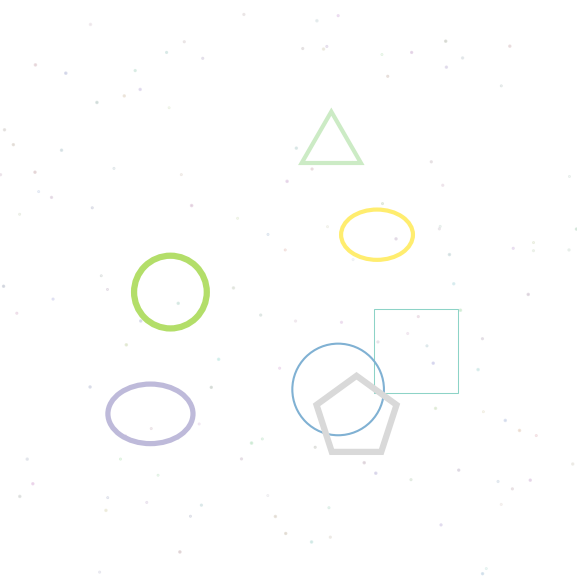[{"shape": "square", "thickness": 0.5, "radius": 0.36, "center": [0.72, 0.391]}, {"shape": "oval", "thickness": 2.5, "radius": 0.37, "center": [0.261, 0.283]}, {"shape": "circle", "thickness": 1, "radius": 0.4, "center": [0.586, 0.325]}, {"shape": "circle", "thickness": 3, "radius": 0.31, "center": [0.295, 0.493]}, {"shape": "pentagon", "thickness": 3, "radius": 0.36, "center": [0.617, 0.276]}, {"shape": "triangle", "thickness": 2, "radius": 0.3, "center": [0.574, 0.747]}, {"shape": "oval", "thickness": 2, "radius": 0.31, "center": [0.653, 0.593]}]